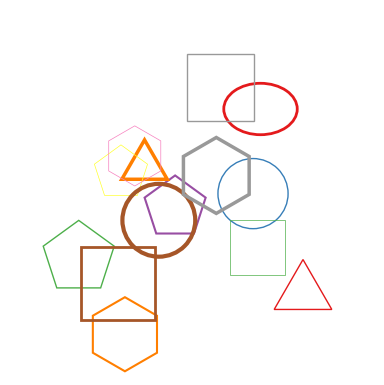[{"shape": "oval", "thickness": 2, "radius": 0.48, "center": [0.677, 0.717]}, {"shape": "triangle", "thickness": 1, "radius": 0.43, "center": [0.787, 0.239]}, {"shape": "circle", "thickness": 1, "radius": 0.46, "center": [0.657, 0.497]}, {"shape": "pentagon", "thickness": 1, "radius": 0.48, "center": [0.204, 0.331]}, {"shape": "square", "thickness": 0.5, "radius": 0.36, "center": [0.668, 0.357]}, {"shape": "pentagon", "thickness": 1.5, "radius": 0.42, "center": [0.455, 0.461]}, {"shape": "triangle", "thickness": 2.5, "radius": 0.34, "center": [0.375, 0.568]}, {"shape": "hexagon", "thickness": 1.5, "radius": 0.48, "center": [0.324, 0.132]}, {"shape": "pentagon", "thickness": 0.5, "radius": 0.36, "center": [0.314, 0.551]}, {"shape": "square", "thickness": 2, "radius": 0.48, "center": [0.306, 0.263]}, {"shape": "circle", "thickness": 3, "radius": 0.47, "center": [0.413, 0.428]}, {"shape": "hexagon", "thickness": 0.5, "radius": 0.39, "center": [0.35, 0.595]}, {"shape": "square", "thickness": 1, "radius": 0.43, "center": [0.573, 0.773]}, {"shape": "hexagon", "thickness": 2.5, "radius": 0.49, "center": [0.562, 0.544]}]